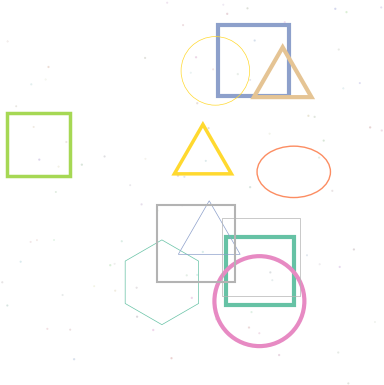[{"shape": "hexagon", "thickness": 0.5, "radius": 0.55, "center": [0.42, 0.267]}, {"shape": "square", "thickness": 3, "radius": 0.44, "center": [0.676, 0.295]}, {"shape": "oval", "thickness": 1, "radius": 0.48, "center": [0.763, 0.554]}, {"shape": "triangle", "thickness": 0.5, "radius": 0.46, "center": [0.543, 0.386]}, {"shape": "square", "thickness": 3, "radius": 0.46, "center": [0.658, 0.843]}, {"shape": "circle", "thickness": 3, "radius": 0.58, "center": [0.674, 0.218]}, {"shape": "square", "thickness": 2.5, "radius": 0.41, "center": [0.101, 0.625]}, {"shape": "circle", "thickness": 0.5, "radius": 0.45, "center": [0.559, 0.816]}, {"shape": "triangle", "thickness": 2.5, "radius": 0.43, "center": [0.527, 0.591]}, {"shape": "triangle", "thickness": 3, "radius": 0.43, "center": [0.734, 0.791]}, {"shape": "square", "thickness": 1.5, "radius": 0.5, "center": [0.509, 0.367]}, {"shape": "square", "thickness": 0.5, "radius": 0.51, "center": [0.678, 0.333]}]